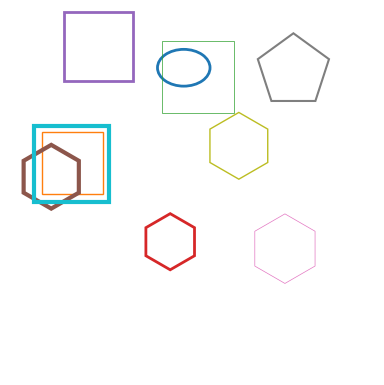[{"shape": "oval", "thickness": 2, "radius": 0.34, "center": [0.477, 0.824]}, {"shape": "square", "thickness": 1, "radius": 0.4, "center": [0.188, 0.578]}, {"shape": "square", "thickness": 0.5, "radius": 0.47, "center": [0.514, 0.801]}, {"shape": "hexagon", "thickness": 2, "radius": 0.36, "center": [0.442, 0.372]}, {"shape": "square", "thickness": 2, "radius": 0.45, "center": [0.256, 0.879]}, {"shape": "hexagon", "thickness": 3, "radius": 0.41, "center": [0.133, 0.541]}, {"shape": "hexagon", "thickness": 0.5, "radius": 0.45, "center": [0.74, 0.354]}, {"shape": "pentagon", "thickness": 1.5, "radius": 0.49, "center": [0.762, 0.816]}, {"shape": "hexagon", "thickness": 1, "radius": 0.43, "center": [0.62, 0.621]}, {"shape": "square", "thickness": 3, "radius": 0.49, "center": [0.186, 0.574]}]